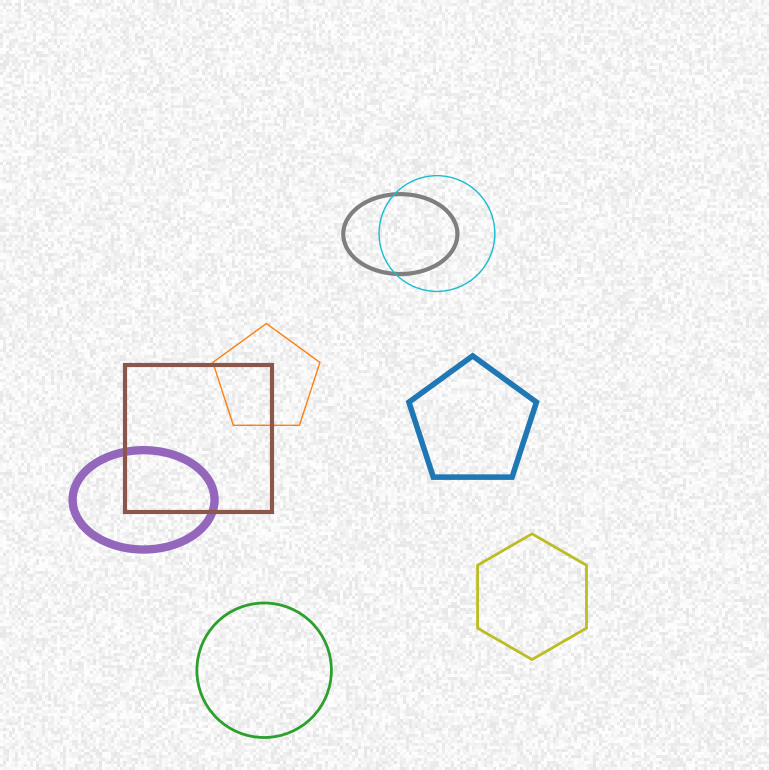[{"shape": "pentagon", "thickness": 2, "radius": 0.44, "center": [0.614, 0.451]}, {"shape": "pentagon", "thickness": 0.5, "radius": 0.37, "center": [0.346, 0.507]}, {"shape": "circle", "thickness": 1, "radius": 0.44, "center": [0.343, 0.13]}, {"shape": "oval", "thickness": 3, "radius": 0.46, "center": [0.186, 0.351]}, {"shape": "square", "thickness": 1.5, "radius": 0.48, "center": [0.257, 0.43]}, {"shape": "oval", "thickness": 1.5, "radius": 0.37, "center": [0.52, 0.696]}, {"shape": "hexagon", "thickness": 1, "radius": 0.41, "center": [0.691, 0.225]}, {"shape": "circle", "thickness": 0.5, "radius": 0.38, "center": [0.567, 0.697]}]